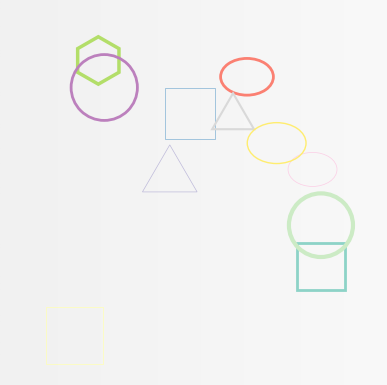[{"shape": "square", "thickness": 2, "radius": 0.31, "center": [0.829, 0.307]}, {"shape": "square", "thickness": 0.5, "radius": 0.37, "center": [0.192, 0.129]}, {"shape": "triangle", "thickness": 0.5, "radius": 0.41, "center": [0.438, 0.542]}, {"shape": "oval", "thickness": 2, "radius": 0.34, "center": [0.637, 0.801]}, {"shape": "square", "thickness": 0.5, "radius": 0.33, "center": [0.49, 0.705]}, {"shape": "hexagon", "thickness": 2.5, "radius": 0.31, "center": [0.254, 0.843]}, {"shape": "oval", "thickness": 0.5, "radius": 0.32, "center": [0.807, 0.56]}, {"shape": "triangle", "thickness": 1.5, "radius": 0.31, "center": [0.602, 0.696]}, {"shape": "circle", "thickness": 2, "radius": 0.43, "center": [0.269, 0.773]}, {"shape": "circle", "thickness": 3, "radius": 0.41, "center": [0.828, 0.415]}, {"shape": "oval", "thickness": 1, "radius": 0.38, "center": [0.714, 0.628]}]